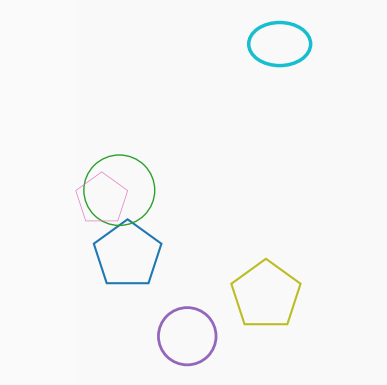[{"shape": "pentagon", "thickness": 1.5, "radius": 0.46, "center": [0.329, 0.339]}, {"shape": "circle", "thickness": 1, "radius": 0.46, "center": [0.308, 0.506]}, {"shape": "circle", "thickness": 2, "radius": 0.37, "center": [0.483, 0.127]}, {"shape": "pentagon", "thickness": 0.5, "radius": 0.35, "center": [0.263, 0.483]}, {"shape": "pentagon", "thickness": 1.5, "radius": 0.47, "center": [0.686, 0.234]}, {"shape": "oval", "thickness": 2.5, "radius": 0.4, "center": [0.722, 0.886]}]